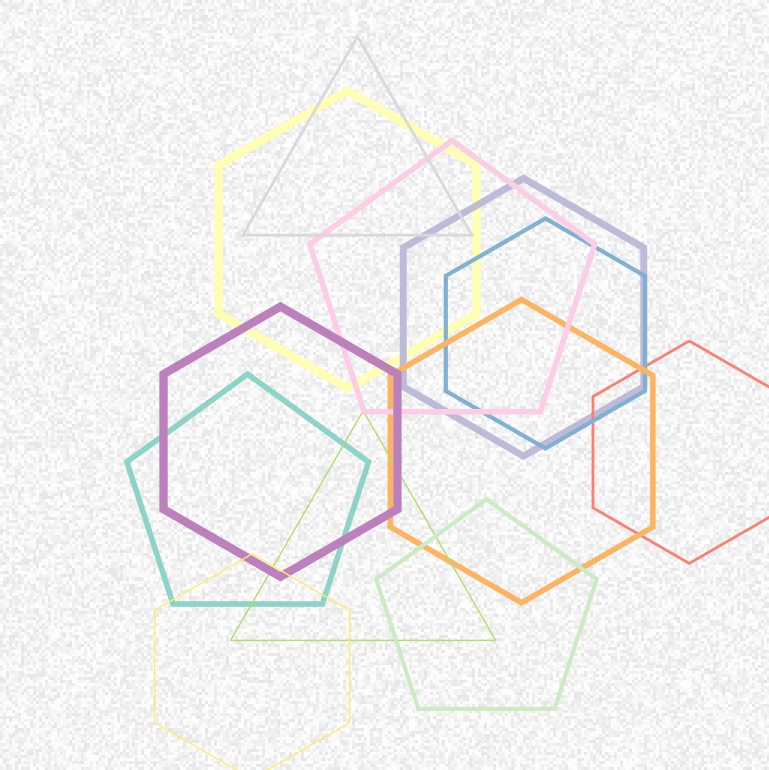[{"shape": "pentagon", "thickness": 2, "radius": 0.83, "center": [0.322, 0.349]}, {"shape": "hexagon", "thickness": 3, "radius": 0.97, "center": [0.451, 0.689]}, {"shape": "hexagon", "thickness": 2.5, "radius": 0.9, "center": [0.68, 0.588]}, {"shape": "hexagon", "thickness": 1, "radius": 0.72, "center": [0.895, 0.413]}, {"shape": "hexagon", "thickness": 1.5, "radius": 0.75, "center": [0.708, 0.567]}, {"shape": "hexagon", "thickness": 2, "radius": 0.98, "center": [0.677, 0.414]}, {"shape": "triangle", "thickness": 0.5, "radius": 0.99, "center": [0.472, 0.268]}, {"shape": "pentagon", "thickness": 2, "radius": 0.97, "center": [0.587, 0.623]}, {"shape": "triangle", "thickness": 1, "radius": 0.86, "center": [0.464, 0.781]}, {"shape": "hexagon", "thickness": 3, "radius": 0.88, "center": [0.364, 0.426]}, {"shape": "pentagon", "thickness": 1.5, "radius": 0.75, "center": [0.632, 0.201]}, {"shape": "hexagon", "thickness": 0.5, "radius": 0.73, "center": [0.327, 0.135]}]